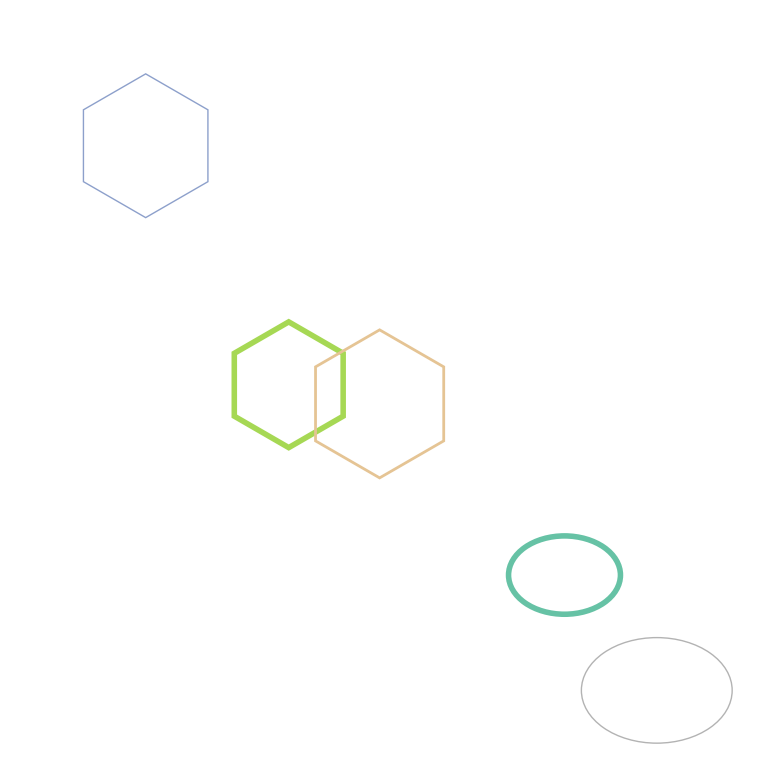[{"shape": "oval", "thickness": 2, "radius": 0.36, "center": [0.733, 0.253]}, {"shape": "hexagon", "thickness": 0.5, "radius": 0.47, "center": [0.189, 0.811]}, {"shape": "hexagon", "thickness": 2, "radius": 0.41, "center": [0.375, 0.5]}, {"shape": "hexagon", "thickness": 1, "radius": 0.48, "center": [0.493, 0.475]}, {"shape": "oval", "thickness": 0.5, "radius": 0.49, "center": [0.853, 0.103]}]